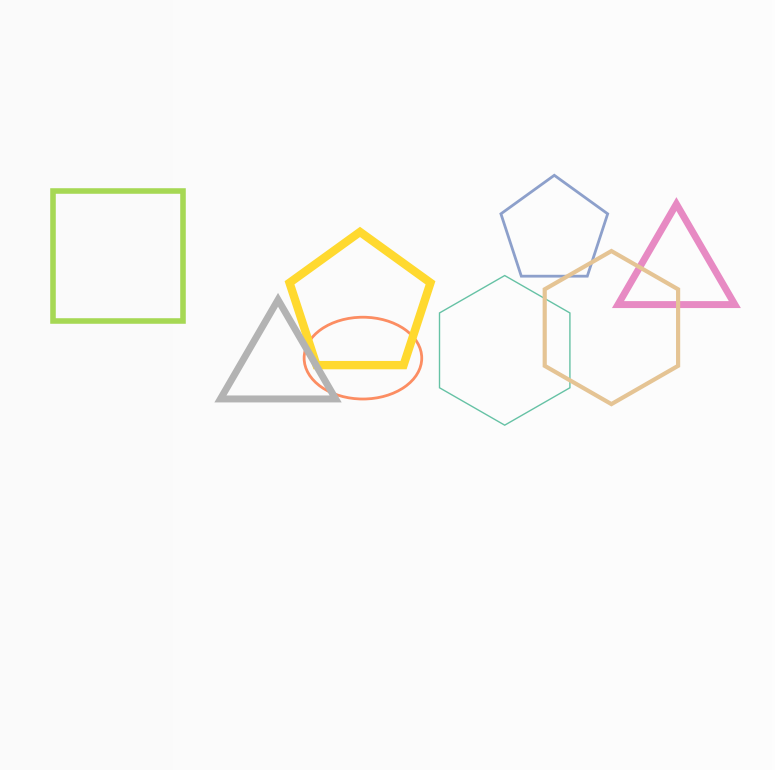[{"shape": "hexagon", "thickness": 0.5, "radius": 0.49, "center": [0.651, 0.545]}, {"shape": "oval", "thickness": 1, "radius": 0.38, "center": [0.468, 0.535]}, {"shape": "pentagon", "thickness": 1, "radius": 0.36, "center": [0.715, 0.7]}, {"shape": "triangle", "thickness": 2.5, "radius": 0.44, "center": [0.873, 0.648]}, {"shape": "square", "thickness": 2, "radius": 0.42, "center": [0.153, 0.667]}, {"shape": "pentagon", "thickness": 3, "radius": 0.48, "center": [0.465, 0.603]}, {"shape": "hexagon", "thickness": 1.5, "radius": 0.5, "center": [0.789, 0.575]}, {"shape": "triangle", "thickness": 2.5, "radius": 0.43, "center": [0.359, 0.525]}]